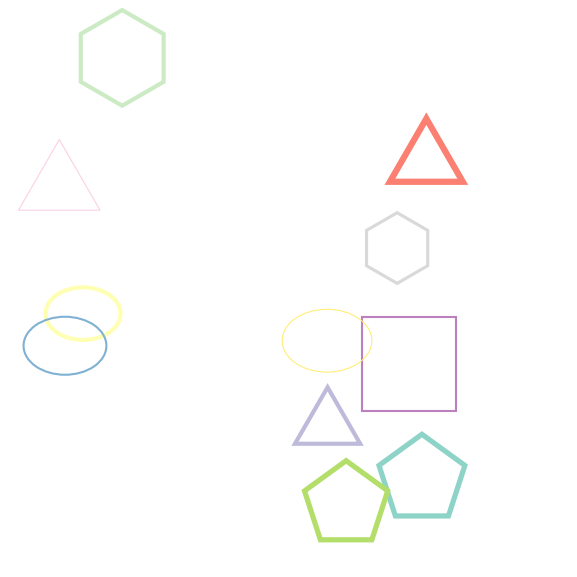[{"shape": "pentagon", "thickness": 2.5, "radius": 0.39, "center": [0.731, 0.169]}, {"shape": "oval", "thickness": 2, "radius": 0.32, "center": [0.144, 0.456]}, {"shape": "triangle", "thickness": 2, "radius": 0.33, "center": [0.567, 0.263]}, {"shape": "triangle", "thickness": 3, "radius": 0.36, "center": [0.738, 0.721]}, {"shape": "oval", "thickness": 1, "radius": 0.36, "center": [0.113, 0.4]}, {"shape": "pentagon", "thickness": 2.5, "radius": 0.38, "center": [0.599, 0.126]}, {"shape": "triangle", "thickness": 0.5, "radius": 0.41, "center": [0.103, 0.676]}, {"shape": "hexagon", "thickness": 1.5, "radius": 0.31, "center": [0.688, 0.57]}, {"shape": "square", "thickness": 1, "radius": 0.41, "center": [0.708, 0.369]}, {"shape": "hexagon", "thickness": 2, "radius": 0.41, "center": [0.212, 0.899]}, {"shape": "oval", "thickness": 0.5, "radius": 0.39, "center": [0.566, 0.409]}]